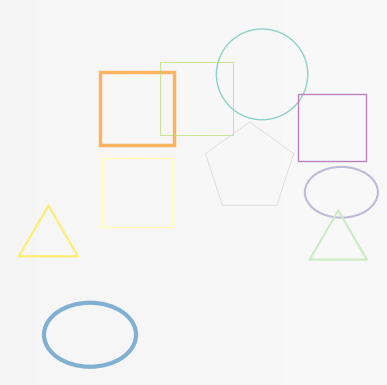[{"shape": "circle", "thickness": 1, "radius": 0.59, "center": [0.676, 0.807]}, {"shape": "square", "thickness": 1, "radius": 0.45, "center": [0.353, 0.501]}, {"shape": "oval", "thickness": 1.5, "radius": 0.47, "center": [0.881, 0.501]}, {"shape": "oval", "thickness": 3, "radius": 0.59, "center": [0.232, 0.131]}, {"shape": "square", "thickness": 2.5, "radius": 0.47, "center": [0.353, 0.718]}, {"shape": "square", "thickness": 0.5, "radius": 0.47, "center": [0.508, 0.743]}, {"shape": "pentagon", "thickness": 0.5, "radius": 0.6, "center": [0.644, 0.564]}, {"shape": "square", "thickness": 1, "radius": 0.44, "center": [0.857, 0.669]}, {"shape": "triangle", "thickness": 1.5, "radius": 0.43, "center": [0.873, 0.368]}, {"shape": "triangle", "thickness": 1.5, "radius": 0.44, "center": [0.125, 0.378]}]